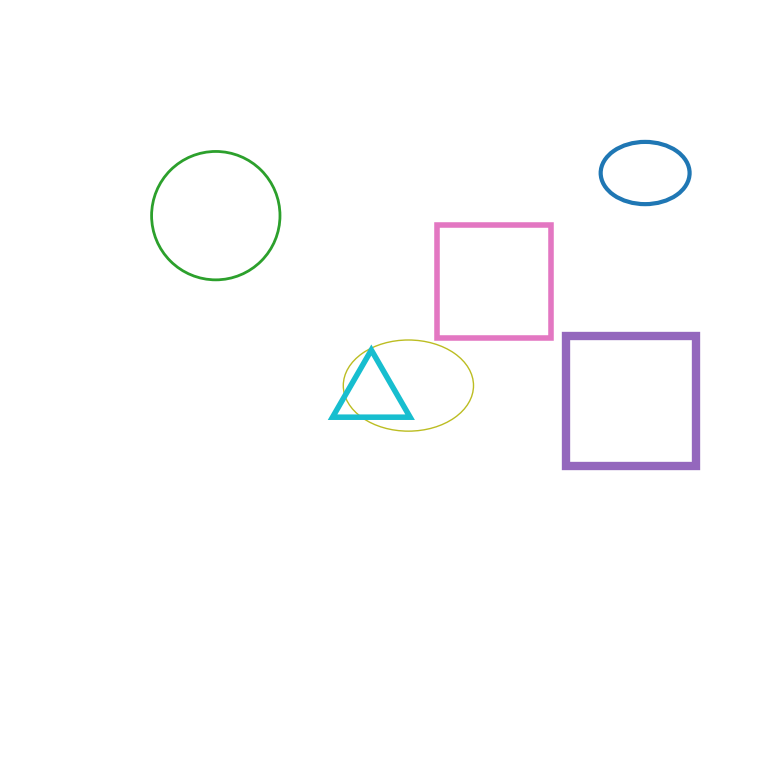[{"shape": "oval", "thickness": 1.5, "radius": 0.29, "center": [0.838, 0.775]}, {"shape": "circle", "thickness": 1, "radius": 0.42, "center": [0.28, 0.72]}, {"shape": "square", "thickness": 3, "radius": 0.42, "center": [0.819, 0.479]}, {"shape": "square", "thickness": 2, "radius": 0.37, "center": [0.641, 0.634]}, {"shape": "oval", "thickness": 0.5, "radius": 0.42, "center": [0.53, 0.499]}, {"shape": "triangle", "thickness": 2, "radius": 0.29, "center": [0.482, 0.487]}]